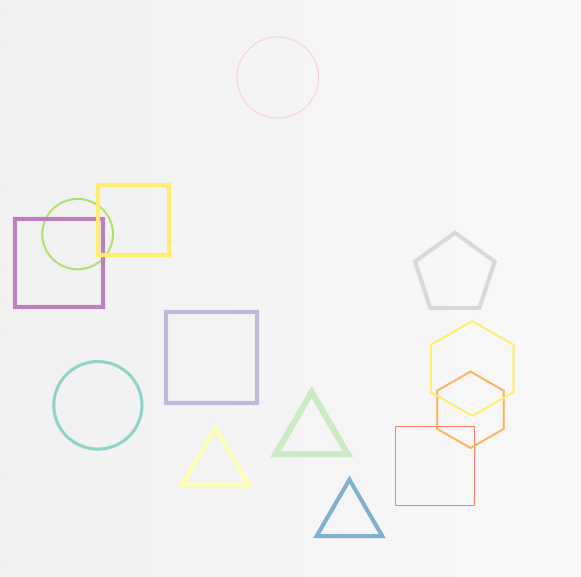[{"shape": "circle", "thickness": 1.5, "radius": 0.38, "center": [0.168, 0.297]}, {"shape": "triangle", "thickness": 2, "radius": 0.33, "center": [0.371, 0.193]}, {"shape": "square", "thickness": 2, "radius": 0.39, "center": [0.364, 0.38]}, {"shape": "square", "thickness": 0.5, "radius": 0.34, "center": [0.748, 0.193]}, {"shape": "triangle", "thickness": 2, "radius": 0.33, "center": [0.601, 0.103]}, {"shape": "hexagon", "thickness": 1, "radius": 0.33, "center": [0.809, 0.29]}, {"shape": "circle", "thickness": 1, "radius": 0.3, "center": [0.134, 0.594]}, {"shape": "circle", "thickness": 0.5, "radius": 0.35, "center": [0.478, 0.865]}, {"shape": "pentagon", "thickness": 2, "radius": 0.36, "center": [0.783, 0.524]}, {"shape": "square", "thickness": 2, "radius": 0.38, "center": [0.102, 0.544]}, {"shape": "triangle", "thickness": 3, "radius": 0.36, "center": [0.536, 0.249]}, {"shape": "hexagon", "thickness": 1, "radius": 0.41, "center": [0.812, 0.361]}, {"shape": "square", "thickness": 2, "radius": 0.31, "center": [0.229, 0.618]}]